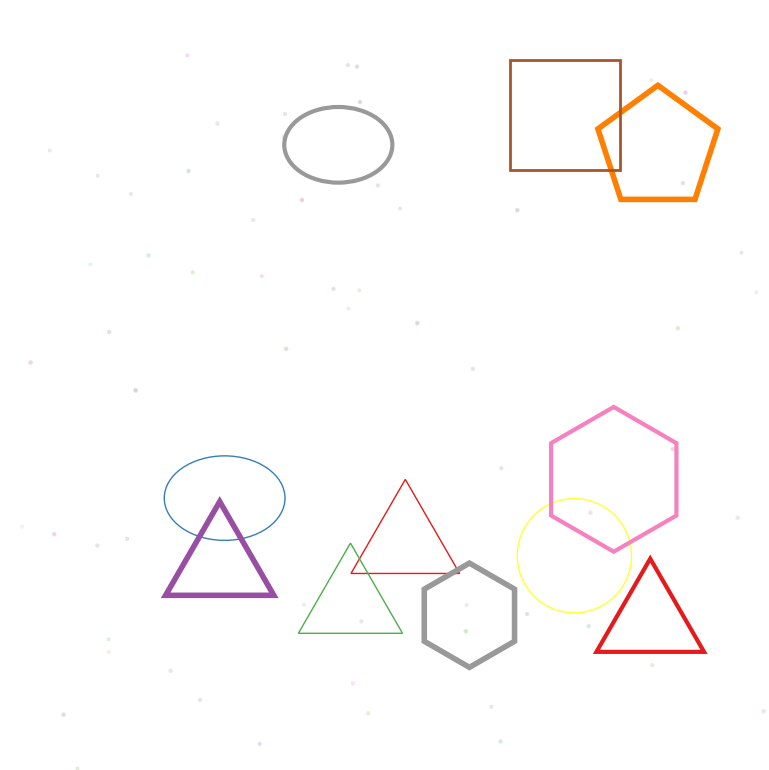[{"shape": "triangle", "thickness": 0.5, "radius": 0.41, "center": [0.526, 0.296]}, {"shape": "triangle", "thickness": 1.5, "radius": 0.4, "center": [0.844, 0.194]}, {"shape": "oval", "thickness": 0.5, "radius": 0.39, "center": [0.292, 0.353]}, {"shape": "triangle", "thickness": 0.5, "radius": 0.39, "center": [0.455, 0.217]}, {"shape": "triangle", "thickness": 2, "radius": 0.41, "center": [0.285, 0.267]}, {"shape": "pentagon", "thickness": 2, "radius": 0.41, "center": [0.854, 0.807]}, {"shape": "circle", "thickness": 0.5, "radius": 0.37, "center": [0.746, 0.278]}, {"shape": "square", "thickness": 1, "radius": 0.36, "center": [0.734, 0.85]}, {"shape": "hexagon", "thickness": 1.5, "radius": 0.47, "center": [0.797, 0.378]}, {"shape": "oval", "thickness": 1.5, "radius": 0.35, "center": [0.439, 0.812]}, {"shape": "hexagon", "thickness": 2, "radius": 0.34, "center": [0.61, 0.201]}]